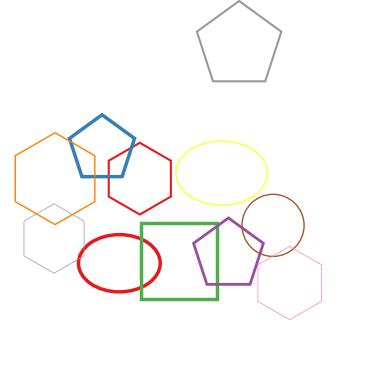[{"shape": "hexagon", "thickness": 1.5, "radius": 0.47, "center": [0.363, 0.536]}, {"shape": "oval", "thickness": 2.5, "radius": 0.53, "center": [0.31, 0.316]}, {"shape": "pentagon", "thickness": 2.5, "radius": 0.44, "center": [0.265, 0.613]}, {"shape": "square", "thickness": 2.5, "radius": 0.49, "center": [0.465, 0.322]}, {"shape": "pentagon", "thickness": 2, "radius": 0.48, "center": [0.593, 0.339]}, {"shape": "hexagon", "thickness": 1, "radius": 0.6, "center": [0.143, 0.536]}, {"shape": "oval", "thickness": 1, "radius": 0.59, "center": [0.576, 0.55]}, {"shape": "circle", "thickness": 1, "radius": 0.4, "center": [0.709, 0.415]}, {"shape": "hexagon", "thickness": 0.5, "radius": 0.48, "center": [0.752, 0.265]}, {"shape": "hexagon", "thickness": 0.5, "radius": 0.45, "center": [0.14, 0.38]}, {"shape": "pentagon", "thickness": 1.5, "radius": 0.58, "center": [0.621, 0.882]}]